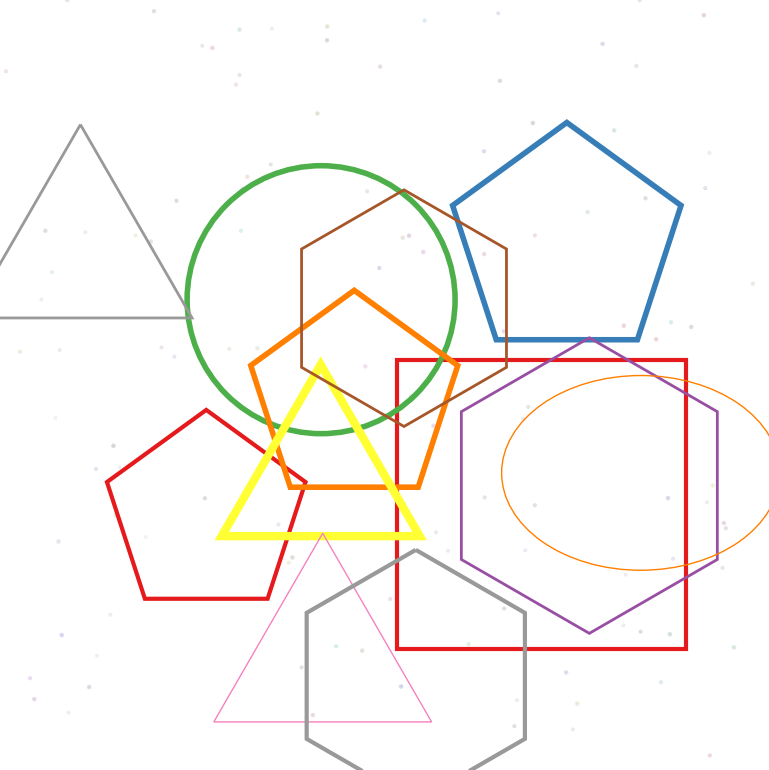[{"shape": "pentagon", "thickness": 1.5, "radius": 0.68, "center": [0.268, 0.332]}, {"shape": "square", "thickness": 1.5, "radius": 0.94, "center": [0.703, 0.345]}, {"shape": "pentagon", "thickness": 2, "radius": 0.78, "center": [0.736, 0.685]}, {"shape": "circle", "thickness": 2, "radius": 0.87, "center": [0.417, 0.611]}, {"shape": "hexagon", "thickness": 1, "radius": 0.96, "center": [0.765, 0.369]}, {"shape": "pentagon", "thickness": 2, "radius": 0.71, "center": [0.46, 0.482]}, {"shape": "oval", "thickness": 0.5, "radius": 0.9, "center": [0.832, 0.386]}, {"shape": "triangle", "thickness": 3, "radius": 0.74, "center": [0.416, 0.378]}, {"shape": "hexagon", "thickness": 1, "radius": 0.77, "center": [0.525, 0.6]}, {"shape": "triangle", "thickness": 0.5, "radius": 0.82, "center": [0.419, 0.144]}, {"shape": "hexagon", "thickness": 1.5, "radius": 0.82, "center": [0.54, 0.122]}, {"shape": "triangle", "thickness": 1, "radius": 0.84, "center": [0.104, 0.671]}]